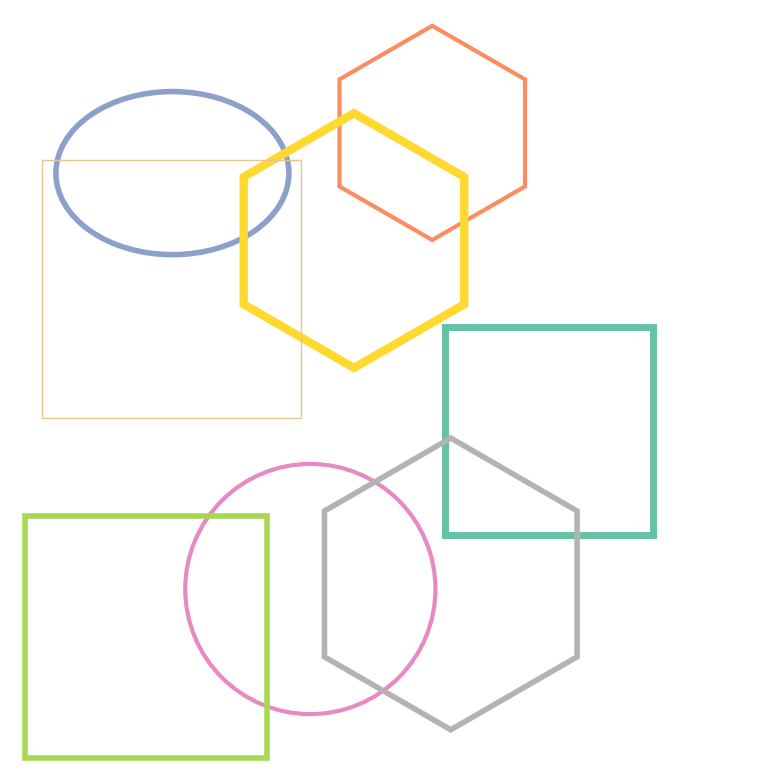[{"shape": "square", "thickness": 2.5, "radius": 0.68, "center": [0.713, 0.44]}, {"shape": "hexagon", "thickness": 1.5, "radius": 0.7, "center": [0.561, 0.827]}, {"shape": "oval", "thickness": 2, "radius": 0.76, "center": [0.224, 0.775]}, {"shape": "circle", "thickness": 1.5, "radius": 0.81, "center": [0.403, 0.235]}, {"shape": "square", "thickness": 2, "radius": 0.78, "center": [0.19, 0.173]}, {"shape": "hexagon", "thickness": 3, "radius": 0.83, "center": [0.46, 0.688]}, {"shape": "square", "thickness": 0.5, "radius": 0.84, "center": [0.223, 0.625]}, {"shape": "hexagon", "thickness": 2, "radius": 0.95, "center": [0.585, 0.242]}]